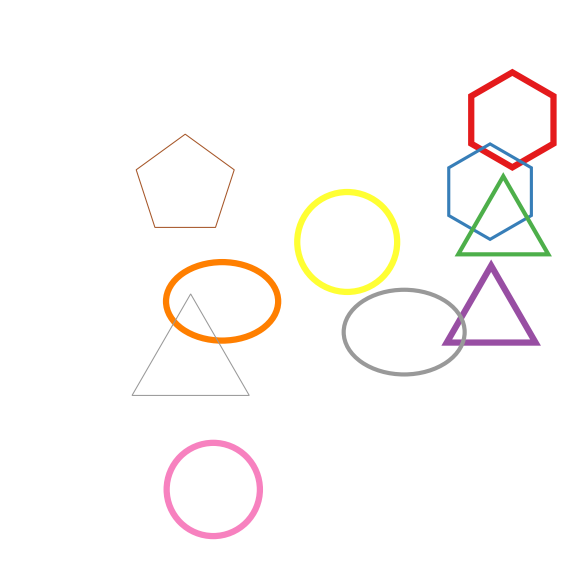[{"shape": "hexagon", "thickness": 3, "radius": 0.41, "center": [0.887, 0.792]}, {"shape": "hexagon", "thickness": 1.5, "radius": 0.41, "center": [0.849, 0.667]}, {"shape": "triangle", "thickness": 2, "radius": 0.45, "center": [0.871, 0.604]}, {"shape": "triangle", "thickness": 3, "radius": 0.44, "center": [0.85, 0.45]}, {"shape": "oval", "thickness": 3, "radius": 0.49, "center": [0.385, 0.477]}, {"shape": "circle", "thickness": 3, "radius": 0.43, "center": [0.601, 0.58]}, {"shape": "pentagon", "thickness": 0.5, "radius": 0.45, "center": [0.321, 0.678]}, {"shape": "circle", "thickness": 3, "radius": 0.4, "center": [0.369, 0.152]}, {"shape": "triangle", "thickness": 0.5, "radius": 0.59, "center": [0.33, 0.373]}, {"shape": "oval", "thickness": 2, "radius": 0.52, "center": [0.7, 0.424]}]